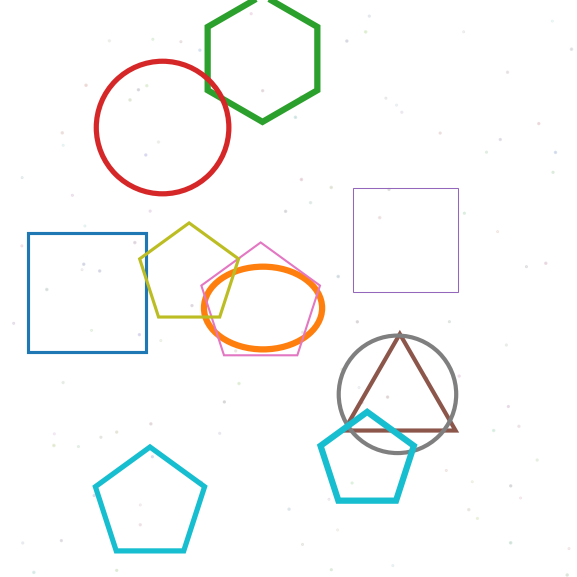[{"shape": "square", "thickness": 1.5, "radius": 0.51, "center": [0.151, 0.493]}, {"shape": "oval", "thickness": 3, "radius": 0.51, "center": [0.455, 0.466]}, {"shape": "hexagon", "thickness": 3, "radius": 0.55, "center": [0.455, 0.898]}, {"shape": "circle", "thickness": 2.5, "radius": 0.57, "center": [0.282, 0.778]}, {"shape": "square", "thickness": 0.5, "radius": 0.45, "center": [0.702, 0.584]}, {"shape": "triangle", "thickness": 2, "radius": 0.56, "center": [0.692, 0.309]}, {"shape": "pentagon", "thickness": 1, "radius": 0.54, "center": [0.451, 0.471]}, {"shape": "circle", "thickness": 2, "radius": 0.51, "center": [0.688, 0.316]}, {"shape": "pentagon", "thickness": 1.5, "radius": 0.45, "center": [0.327, 0.523]}, {"shape": "pentagon", "thickness": 2.5, "radius": 0.5, "center": [0.26, 0.126]}, {"shape": "pentagon", "thickness": 3, "radius": 0.42, "center": [0.636, 0.201]}]